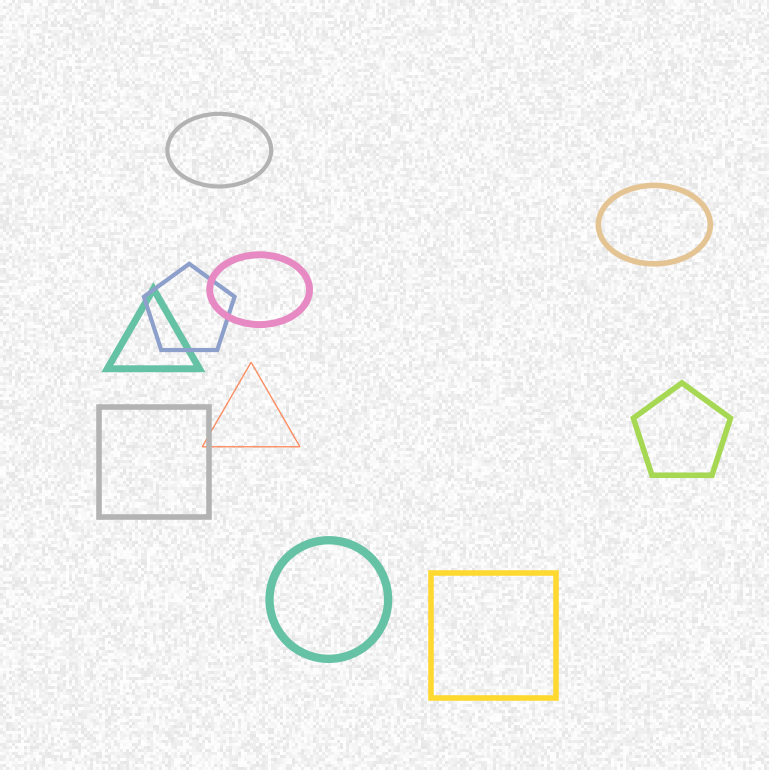[{"shape": "triangle", "thickness": 2.5, "radius": 0.35, "center": [0.199, 0.556]}, {"shape": "circle", "thickness": 3, "radius": 0.39, "center": [0.427, 0.221]}, {"shape": "triangle", "thickness": 0.5, "radius": 0.37, "center": [0.326, 0.456]}, {"shape": "pentagon", "thickness": 1.5, "radius": 0.31, "center": [0.246, 0.595]}, {"shape": "oval", "thickness": 2.5, "radius": 0.32, "center": [0.337, 0.624]}, {"shape": "pentagon", "thickness": 2, "radius": 0.33, "center": [0.886, 0.436]}, {"shape": "square", "thickness": 2, "radius": 0.41, "center": [0.641, 0.174]}, {"shape": "oval", "thickness": 2, "radius": 0.36, "center": [0.85, 0.708]}, {"shape": "square", "thickness": 2, "radius": 0.36, "center": [0.2, 0.4]}, {"shape": "oval", "thickness": 1.5, "radius": 0.34, "center": [0.285, 0.805]}]